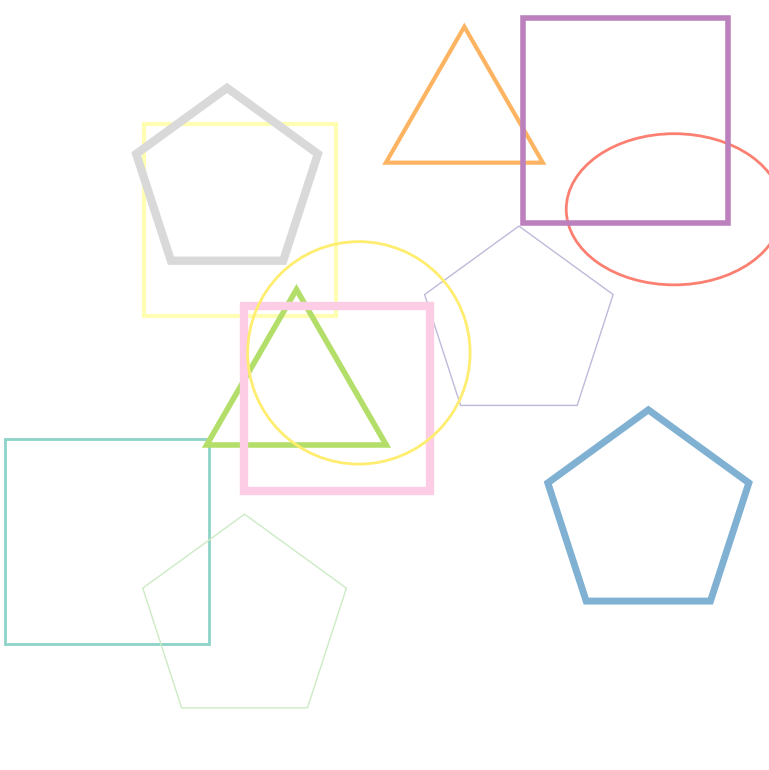[{"shape": "square", "thickness": 1, "radius": 0.66, "center": [0.139, 0.297]}, {"shape": "square", "thickness": 1.5, "radius": 0.62, "center": [0.311, 0.714]}, {"shape": "pentagon", "thickness": 0.5, "radius": 0.64, "center": [0.674, 0.578]}, {"shape": "oval", "thickness": 1, "radius": 0.7, "center": [0.876, 0.728]}, {"shape": "pentagon", "thickness": 2.5, "radius": 0.69, "center": [0.842, 0.33]}, {"shape": "triangle", "thickness": 1.5, "radius": 0.59, "center": [0.603, 0.848]}, {"shape": "triangle", "thickness": 2, "radius": 0.67, "center": [0.385, 0.489]}, {"shape": "square", "thickness": 3, "radius": 0.6, "center": [0.438, 0.482]}, {"shape": "pentagon", "thickness": 3, "radius": 0.62, "center": [0.295, 0.762]}, {"shape": "square", "thickness": 2, "radius": 0.67, "center": [0.812, 0.844]}, {"shape": "pentagon", "thickness": 0.5, "radius": 0.7, "center": [0.318, 0.193]}, {"shape": "circle", "thickness": 1, "radius": 0.72, "center": [0.466, 0.542]}]